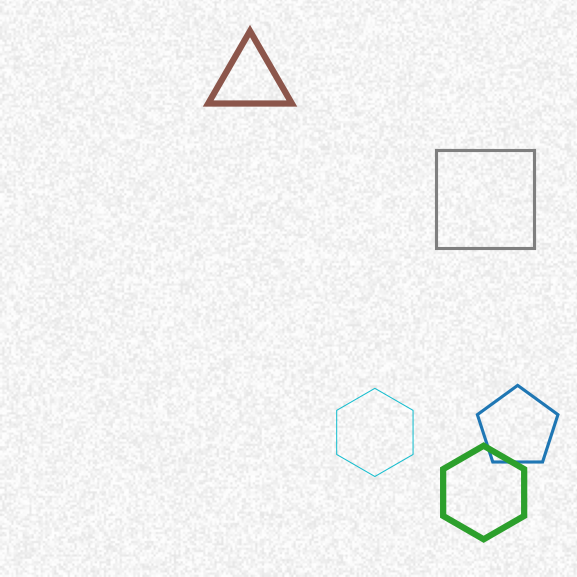[{"shape": "pentagon", "thickness": 1.5, "radius": 0.37, "center": [0.896, 0.258]}, {"shape": "hexagon", "thickness": 3, "radius": 0.4, "center": [0.838, 0.146]}, {"shape": "triangle", "thickness": 3, "radius": 0.42, "center": [0.433, 0.862]}, {"shape": "square", "thickness": 1.5, "radius": 0.42, "center": [0.839, 0.654]}, {"shape": "hexagon", "thickness": 0.5, "radius": 0.38, "center": [0.649, 0.25]}]